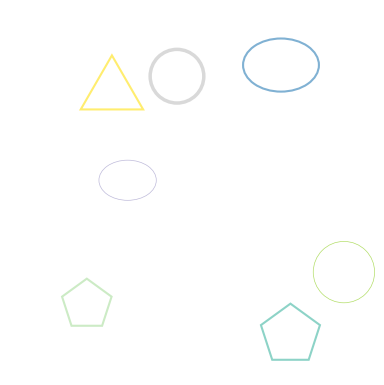[{"shape": "pentagon", "thickness": 1.5, "radius": 0.4, "center": [0.754, 0.131]}, {"shape": "oval", "thickness": 0.5, "radius": 0.37, "center": [0.331, 0.532]}, {"shape": "oval", "thickness": 1.5, "radius": 0.49, "center": [0.73, 0.831]}, {"shape": "circle", "thickness": 0.5, "radius": 0.4, "center": [0.893, 0.293]}, {"shape": "circle", "thickness": 2.5, "radius": 0.35, "center": [0.46, 0.802]}, {"shape": "pentagon", "thickness": 1.5, "radius": 0.34, "center": [0.225, 0.209]}, {"shape": "triangle", "thickness": 1.5, "radius": 0.47, "center": [0.291, 0.763]}]